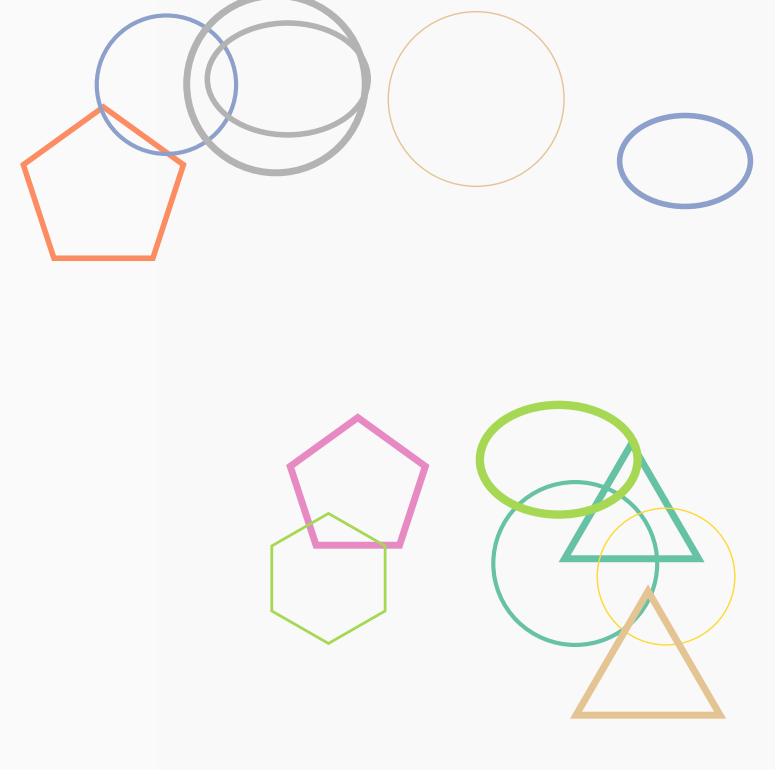[{"shape": "circle", "thickness": 1.5, "radius": 0.53, "center": [0.742, 0.268]}, {"shape": "triangle", "thickness": 2.5, "radius": 0.5, "center": [0.815, 0.324]}, {"shape": "pentagon", "thickness": 2, "radius": 0.54, "center": [0.133, 0.752]}, {"shape": "oval", "thickness": 2, "radius": 0.42, "center": [0.884, 0.791]}, {"shape": "circle", "thickness": 1.5, "radius": 0.45, "center": [0.215, 0.89]}, {"shape": "pentagon", "thickness": 2.5, "radius": 0.46, "center": [0.462, 0.366]}, {"shape": "hexagon", "thickness": 1, "radius": 0.42, "center": [0.424, 0.249]}, {"shape": "oval", "thickness": 3, "radius": 0.51, "center": [0.721, 0.403]}, {"shape": "circle", "thickness": 0.5, "radius": 0.44, "center": [0.859, 0.251]}, {"shape": "circle", "thickness": 0.5, "radius": 0.57, "center": [0.614, 0.871]}, {"shape": "triangle", "thickness": 2.5, "radius": 0.54, "center": [0.836, 0.125]}, {"shape": "oval", "thickness": 2, "radius": 0.52, "center": [0.371, 0.897]}, {"shape": "circle", "thickness": 2.5, "radius": 0.58, "center": [0.356, 0.891]}]